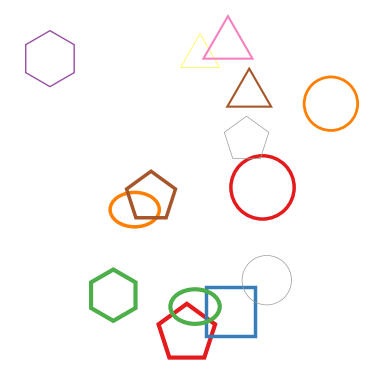[{"shape": "circle", "thickness": 2.5, "radius": 0.41, "center": [0.682, 0.513]}, {"shape": "pentagon", "thickness": 3, "radius": 0.39, "center": [0.485, 0.134]}, {"shape": "square", "thickness": 2.5, "radius": 0.32, "center": [0.6, 0.191]}, {"shape": "oval", "thickness": 3, "radius": 0.32, "center": [0.507, 0.204]}, {"shape": "hexagon", "thickness": 3, "radius": 0.33, "center": [0.294, 0.233]}, {"shape": "hexagon", "thickness": 1, "radius": 0.36, "center": [0.13, 0.848]}, {"shape": "circle", "thickness": 2, "radius": 0.35, "center": [0.859, 0.731]}, {"shape": "oval", "thickness": 2.5, "radius": 0.32, "center": [0.35, 0.456]}, {"shape": "triangle", "thickness": 0.5, "radius": 0.29, "center": [0.52, 0.854]}, {"shape": "triangle", "thickness": 1.5, "radius": 0.33, "center": [0.647, 0.756]}, {"shape": "pentagon", "thickness": 2.5, "radius": 0.33, "center": [0.392, 0.488]}, {"shape": "triangle", "thickness": 1.5, "radius": 0.37, "center": [0.592, 0.884]}, {"shape": "circle", "thickness": 0.5, "radius": 0.32, "center": [0.693, 0.272]}, {"shape": "pentagon", "thickness": 0.5, "radius": 0.3, "center": [0.64, 0.637]}]